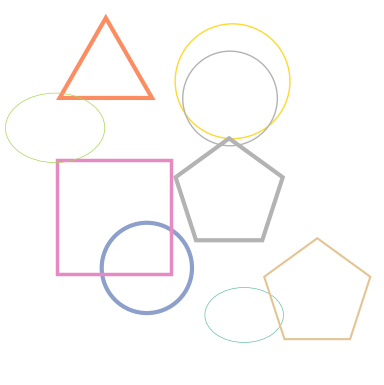[{"shape": "oval", "thickness": 0.5, "radius": 0.51, "center": [0.634, 0.182]}, {"shape": "triangle", "thickness": 3, "radius": 0.69, "center": [0.275, 0.815]}, {"shape": "circle", "thickness": 3, "radius": 0.59, "center": [0.381, 0.304]}, {"shape": "square", "thickness": 2.5, "radius": 0.74, "center": [0.296, 0.437]}, {"shape": "oval", "thickness": 0.5, "radius": 0.64, "center": [0.143, 0.668]}, {"shape": "circle", "thickness": 1, "radius": 0.75, "center": [0.604, 0.789]}, {"shape": "pentagon", "thickness": 1.5, "radius": 0.72, "center": [0.824, 0.236]}, {"shape": "pentagon", "thickness": 3, "radius": 0.73, "center": [0.595, 0.494]}, {"shape": "circle", "thickness": 1, "radius": 0.61, "center": [0.598, 0.744]}]